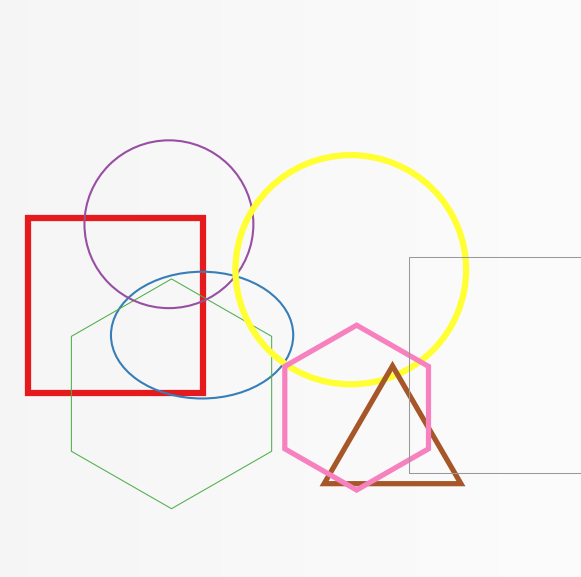[{"shape": "square", "thickness": 3, "radius": 0.75, "center": [0.199, 0.47]}, {"shape": "oval", "thickness": 1, "radius": 0.78, "center": [0.348, 0.419]}, {"shape": "hexagon", "thickness": 0.5, "radius": 0.99, "center": [0.295, 0.317]}, {"shape": "circle", "thickness": 1, "radius": 0.73, "center": [0.291, 0.611]}, {"shape": "circle", "thickness": 3, "radius": 0.99, "center": [0.603, 0.532]}, {"shape": "triangle", "thickness": 2.5, "radius": 0.68, "center": [0.675, 0.23]}, {"shape": "hexagon", "thickness": 2.5, "radius": 0.71, "center": [0.614, 0.293]}, {"shape": "square", "thickness": 0.5, "radius": 0.94, "center": [0.89, 0.368]}]